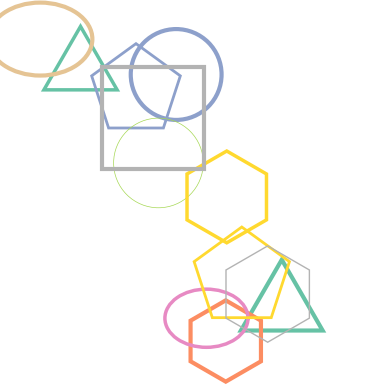[{"shape": "triangle", "thickness": 3, "radius": 0.61, "center": [0.732, 0.203]}, {"shape": "triangle", "thickness": 2.5, "radius": 0.55, "center": [0.209, 0.822]}, {"shape": "hexagon", "thickness": 3, "radius": 0.53, "center": [0.586, 0.114]}, {"shape": "circle", "thickness": 3, "radius": 0.59, "center": [0.458, 0.807]}, {"shape": "pentagon", "thickness": 2, "radius": 0.61, "center": [0.353, 0.766]}, {"shape": "oval", "thickness": 2.5, "radius": 0.54, "center": [0.536, 0.173]}, {"shape": "circle", "thickness": 0.5, "radius": 0.58, "center": [0.412, 0.577]}, {"shape": "pentagon", "thickness": 2, "radius": 0.65, "center": [0.628, 0.28]}, {"shape": "hexagon", "thickness": 2.5, "radius": 0.6, "center": [0.589, 0.489]}, {"shape": "oval", "thickness": 3, "radius": 0.68, "center": [0.105, 0.899]}, {"shape": "hexagon", "thickness": 1, "radius": 0.63, "center": [0.695, 0.236]}, {"shape": "square", "thickness": 3, "radius": 0.66, "center": [0.398, 0.694]}]